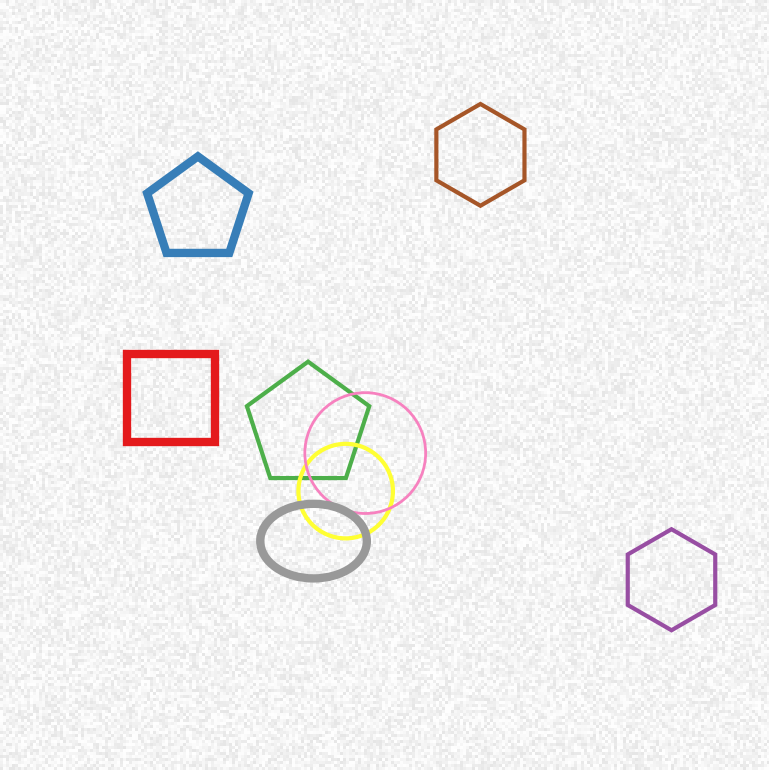[{"shape": "square", "thickness": 3, "radius": 0.29, "center": [0.222, 0.483]}, {"shape": "pentagon", "thickness": 3, "radius": 0.35, "center": [0.257, 0.728]}, {"shape": "pentagon", "thickness": 1.5, "radius": 0.42, "center": [0.4, 0.447]}, {"shape": "hexagon", "thickness": 1.5, "radius": 0.33, "center": [0.872, 0.247]}, {"shape": "circle", "thickness": 1.5, "radius": 0.31, "center": [0.449, 0.362]}, {"shape": "hexagon", "thickness": 1.5, "radius": 0.33, "center": [0.624, 0.799]}, {"shape": "circle", "thickness": 1, "radius": 0.39, "center": [0.474, 0.412]}, {"shape": "oval", "thickness": 3, "radius": 0.35, "center": [0.407, 0.297]}]